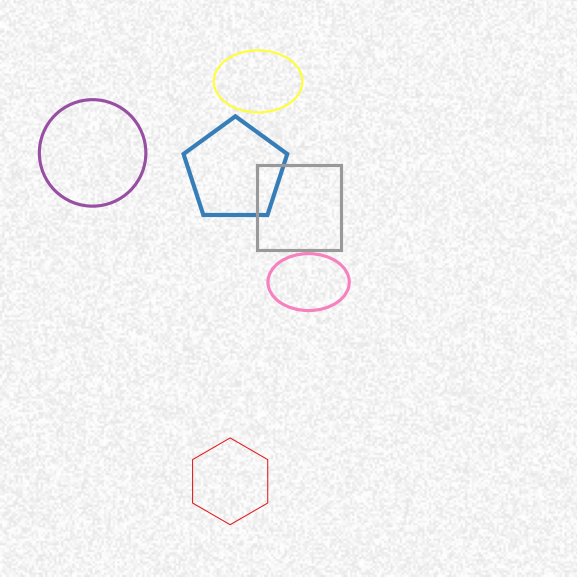[{"shape": "hexagon", "thickness": 0.5, "radius": 0.38, "center": [0.399, 0.166]}, {"shape": "pentagon", "thickness": 2, "radius": 0.47, "center": [0.408, 0.703]}, {"shape": "circle", "thickness": 1.5, "radius": 0.46, "center": [0.16, 0.734]}, {"shape": "oval", "thickness": 1, "radius": 0.38, "center": [0.447, 0.858]}, {"shape": "oval", "thickness": 1.5, "radius": 0.35, "center": [0.534, 0.511]}, {"shape": "square", "thickness": 1.5, "radius": 0.37, "center": [0.518, 0.64]}]